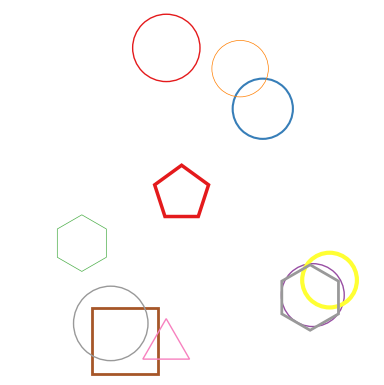[{"shape": "circle", "thickness": 1, "radius": 0.44, "center": [0.432, 0.876]}, {"shape": "pentagon", "thickness": 2.5, "radius": 0.37, "center": [0.472, 0.497]}, {"shape": "circle", "thickness": 1.5, "radius": 0.39, "center": [0.683, 0.718]}, {"shape": "hexagon", "thickness": 0.5, "radius": 0.37, "center": [0.213, 0.369]}, {"shape": "circle", "thickness": 1, "radius": 0.41, "center": [0.812, 0.233]}, {"shape": "circle", "thickness": 0.5, "radius": 0.37, "center": [0.624, 0.822]}, {"shape": "circle", "thickness": 3, "radius": 0.36, "center": [0.856, 0.272]}, {"shape": "square", "thickness": 2, "radius": 0.43, "center": [0.325, 0.113]}, {"shape": "triangle", "thickness": 1, "radius": 0.35, "center": [0.432, 0.102]}, {"shape": "hexagon", "thickness": 2, "radius": 0.42, "center": [0.806, 0.227]}, {"shape": "circle", "thickness": 1, "radius": 0.48, "center": [0.288, 0.16]}]